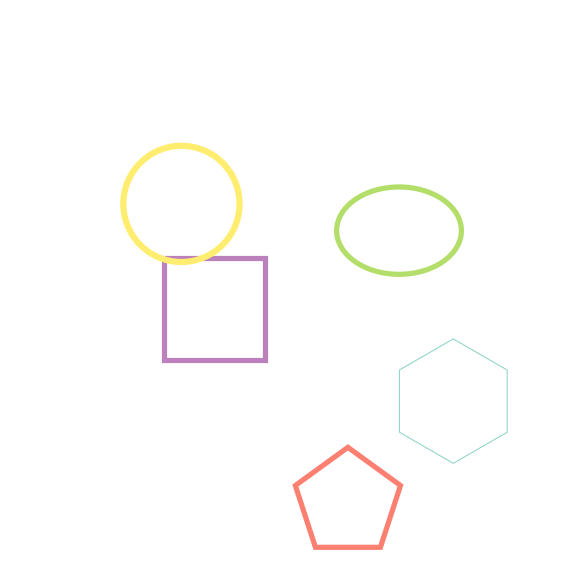[{"shape": "hexagon", "thickness": 0.5, "radius": 0.54, "center": [0.785, 0.305]}, {"shape": "pentagon", "thickness": 2.5, "radius": 0.48, "center": [0.602, 0.129]}, {"shape": "oval", "thickness": 2.5, "radius": 0.54, "center": [0.691, 0.6]}, {"shape": "square", "thickness": 2.5, "radius": 0.44, "center": [0.371, 0.464]}, {"shape": "circle", "thickness": 3, "radius": 0.5, "center": [0.314, 0.646]}]